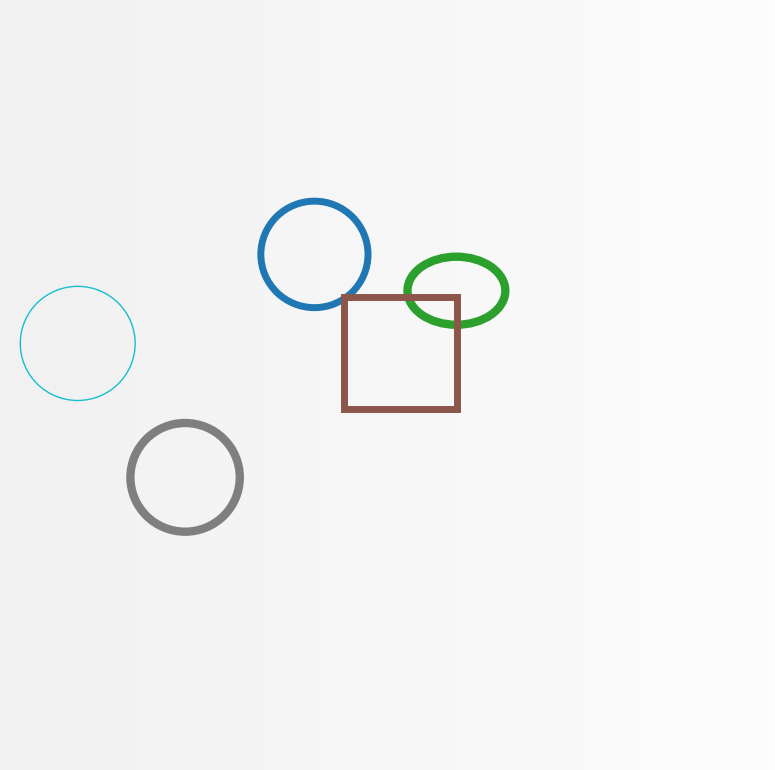[{"shape": "circle", "thickness": 2.5, "radius": 0.35, "center": [0.406, 0.67]}, {"shape": "oval", "thickness": 3, "radius": 0.32, "center": [0.589, 0.622]}, {"shape": "square", "thickness": 2.5, "radius": 0.37, "center": [0.516, 0.542]}, {"shape": "circle", "thickness": 3, "radius": 0.35, "center": [0.239, 0.38]}, {"shape": "circle", "thickness": 0.5, "radius": 0.37, "center": [0.1, 0.554]}]